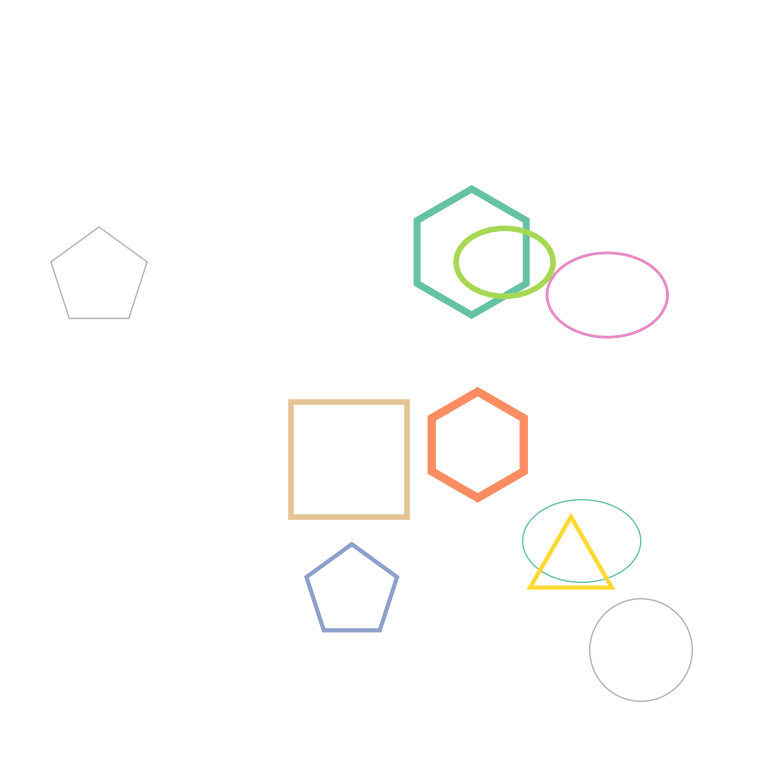[{"shape": "oval", "thickness": 0.5, "radius": 0.38, "center": [0.755, 0.297]}, {"shape": "hexagon", "thickness": 2.5, "radius": 0.41, "center": [0.613, 0.673]}, {"shape": "hexagon", "thickness": 3, "radius": 0.34, "center": [0.62, 0.422]}, {"shape": "pentagon", "thickness": 1.5, "radius": 0.31, "center": [0.457, 0.231]}, {"shape": "oval", "thickness": 1, "radius": 0.39, "center": [0.789, 0.617]}, {"shape": "oval", "thickness": 2, "radius": 0.31, "center": [0.655, 0.659]}, {"shape": "triangle", "thickness": 1.5, "radius": 0.31, "center": [0.742, 0.268]}, {"shape": "square", "thickness": 2, "radius": 0.38, "center": [0.453, 0.403]}, {"shape": "circle", "thickness": 0.5, "radius": 0.33, "center": [0.832, 0.156]}, {"shape": "pentagon", "thickness": 0.5, "radius": 0.33, "center": [0.129, 0.64]}]